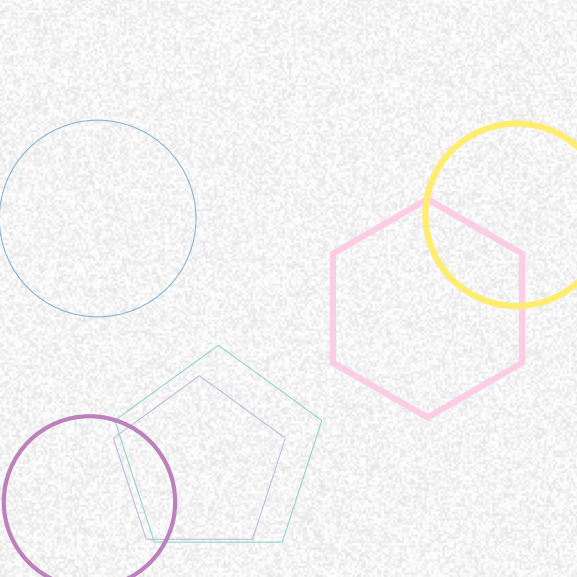[{"shape": "pentagon", "thickness": 0.5, "radius": 0.94, "center": [0.378, 0.213]}, {"shape": "pentagon", "thickness": 0.5, "radius": 0.78, "center": [0.345, 0.192]}, {"shape": "circle", "thickness": 0.5, "radius": 0.85, "center": [0.169, 0.621]}, {"shape": "hexagon", "thickness": 3, "radius": 0.95, "center": [0.74, 0.465]}, {"shape": "circle", "thickness": 2, "radius": 0.74, "center": [0.155, 0.13]}, {"shape": "circle", "thickness": 3, "radius": 0.79, "center": [0.895, 0.627]}]